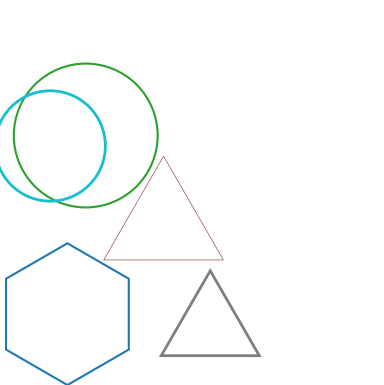[{"shape": "hexagon", "thickness": 1.5, "radius": 0.92, "center": [0.175, 0.184]}, {"shape": "circle", "thickness": 1.5, "radius": 0.93, "center": [0.223, 0.648]}, {"shape": "triangle", "thickness": 0.5, "radius": 0.9, "center": [0.425, 0.415]}, {"shape": "triangle", "thickness": 2, "radius": 0.74, "center": [0.546, 0.15]}, {"shape": "circle", "thickness": 2, "radius": 0.72, "center": [0.13, 0.621]}]